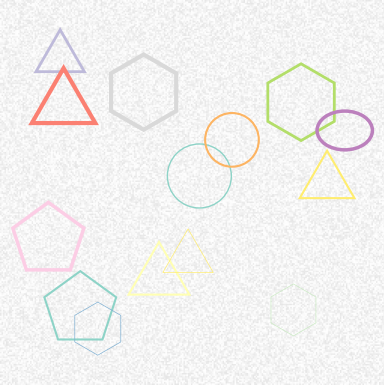[{"shape": "pentagon", "thickness": 1.5, "radius": 0.49, "center": [0.209, 0.198]}, {"shape": "circle", "thickness": 1, "radius": 0.42, "center": [0.518, 0.543]}, {"shape": "triangle", "thickness": 1.5, "radius": 0.46, "center": [0.413, 0.28]}, {"shape": "triangle", "thickness": 2, "radius": 0.36, "center": [0.156, 0.85]}, {"shape": "triangle", "thickness": 3, "radius": 0.48, "center": [0.165, 0.728]}, {"shape": "hexagon", "thickness": 0.5, "radius": 0.34, "center": [0.254, 0.146]}, {"shape": "circle", "thickness": 1.5, "radius": 0.35, "center": [0.603, 0.637]}, {"shape": "hexagon", "thickness": 2, "radius": 0.5, "center": [0.782, 0.735]}, {"shape": "pentagon", "thickness": 2.5, "radius": 0.48, "center": [0.126, 0.377]}, {"shape": "hexagon", "thickness": 3, "radius": 0.49, "center": [0.373, 0.761]}, {"shape": "oval", "thickness": 2.5, "radius": 0.36, "center": [0.895, 0.661]}, {"shape": "hexagon", "thickness": 0.5, "radius": 0.34, "center": [0.762, 0.195]}, {"shape": "triangle", "thickness": 0.5, "radius": 0.38, "center": [0.488, 0.33]}, {"shape": "triangle", "thickness": 1.5, "radius": 0.41, "center": [0.85, 0.526]}]